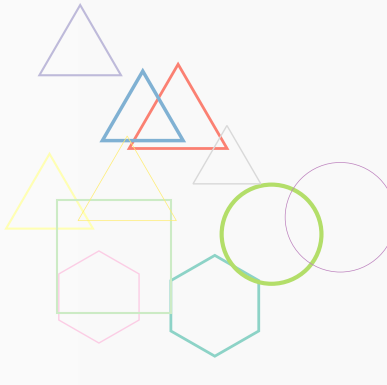[{"shape": "hexagon", "thickness": 2, "radius": 0.65, "center": [0.554, 0.206]}, {"shape": "triangle", "thickness": 1.5, "radius": 0.65, "center": [0.128, 0.471]}, {"shape": "triangle", "thickness": 1.5, "radius": 0.61, "center": [0.207, 0.865]}, {"shape": "triangle", "thickness": 2, "radius": 0.73, "center": [0.46, 0.687]}, {"shape": "triangle", "thickness": 2.5, "radius": 0.6, "center": [0.368, 0.695]}, {"shape": "circle", "thickness": 3, "radius": 0.64, "center": [0.701, 0.392]}, {"shape": "hexagon", "thickness": 1, "radius": 0.6, "center": [0.255, 0.229]}, {"shape": "triangle", "thickness": 1, "radius": 0.5, "center": [0.586, 0.573]}, {"shape": "circle", "thickness": 0.5, "radius": 0.71, "center": [0.878, 0.436]}, {"shape": "square", "thickness": 1.5, "radius": 0.73, "center": [0.294, 0.334]}, {"shape": "triangle", "thickness": 0.5, "radius": 0.73, "center": [0.328, 0.5]}]